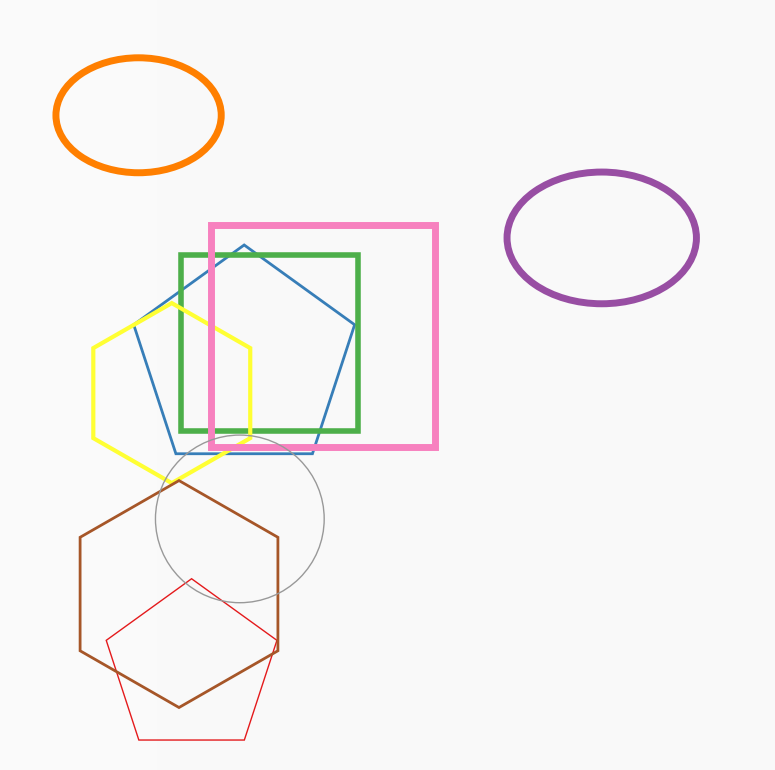[{"shape": "pentagon", "thickness": 0.5, "radius": 0.58, "center": [0.247, 0.133]}, {"shape": "pentagon", "thickness": 1, "radius": 0.75, "center": [0.315, 0.532]}, {"shape": "square", "thickness": 2, "radius": 0.57, "center": [0.347, 0.555]}, {"shape": "oval", "thickness": 2.5, "radius": 0.61, "center": [0.776, 0.691]}, {"shape": "oval", "thickness": 2.5, "radius": 0.53, "center": [0.179, 0.85]}, {"shape": "hexagon", "thickness": 1.5, "radius": 0.58, "center": [0.222, 0.489]}, {"shape": "hexagon", "thickness": 1, "radius": 0.74, "center": [0.231, 0.229]}, {"shape": "square", "thickness": 2.5, "radius": 0.72, "center": [0.416, 0.564]}, {"shape": "circle", "thickness": 0.5, "radius": 0.54, "center": [0.309, 0.326]}]